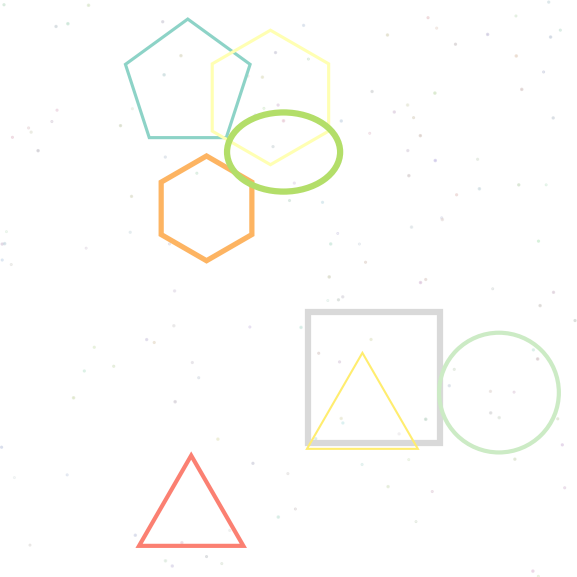[{"shape": "pentagon", "thickness": 1.5, "radius": 0.57, "center": [0.325, 0.853]}, {"shape": "hexagon", "thickness": 1.5, "radius": 0.58, "center": [0.468, 0.83]}, {"shape": "triangle", "thickness": 2, "radius": 0.52, "center": [0.331, 0.106]}, {"shape": "hexagon", "thickness": 2.5, "radius": 0.45, "center": [0.358, 0.638]}, {"shape": "oval", "thickness": 3, "radius": 0.49, "center": [0.491, 0.736]}, {"shape": "square", "thickness": 3, "radius": 0.57, "center": [0.647, 0.346]}, {"shape": "circle", "thickness": 2, "radius": 0.52, "center": [0.864, 0.319]}, {"shape": "triangle", "thickness": 1, "radius": 0.55, "center": [0.628, 0.277]}]